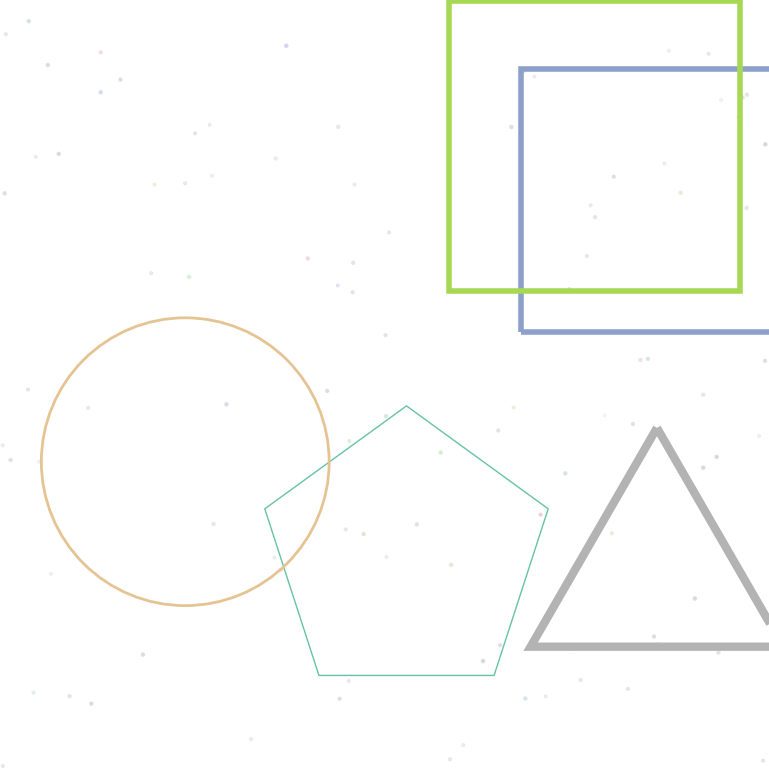[{"shape": "pentagon", "thickness": 0.5, "radius": 0.97, "center": [0.528, 0.279]}, {"shape": "square", "thickness": 2, "radius": 0.86, "center": [0.848, 0.74]}, {"shape": "square", "thickness": 2, "radius": 0.94, "center": [0.772, 0.81]}, {"shape": "circle", "thickness": 1, "radius": 0.93, "center": [0.241, 0.4]}, {"shape": "triangle", "thickness": 3, "radius": 0.95, "center": [0.853, 0.255]}]